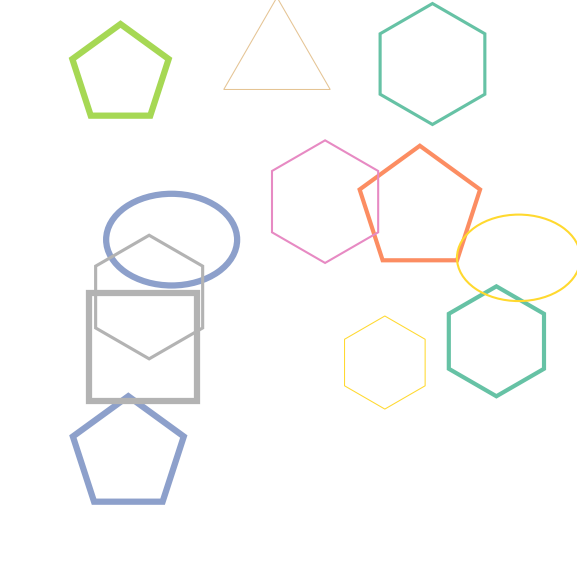[{"shape": "hexagon", "thickness": 2, "radius": 0.48, "center": [0.86, 0.408]}, {"shape": "hexagon", "thickness": 1.5, "radius": 0.52, "center": [0.749, 0.888]}, {"shape": "pentagon", "thickness": 2, "radius": 0.55, "center": [0.727, 0.637]}, {"shape": "pentagon", "thickness": 3, "radius": 0.5, "center": [0.222, 0.212]}, {"shape": "oval", "thickness": 3, "radius": 0.57, "center": [0.297, 0.584]}, {"shape": "hexagon", "thickness": 1, "radius": 0.53, "center": [0.563, 0.65]}, {"shape": "pentagon", "thickness": 3, "radius": 0.44, "center": [0.209, 0.87]}, {"shape": "hexagon", "thickness": 0.5, "radius": 0.4, "center": [0.666, 0.371]}, {"shape": "oval", "thickness": 1, "radius": 0.53, "center": [0.898, 0.553]}, {"shape": "triangle", "thickness": 0.5, "radius": 0.53, "center": [0.48, 0.897]}, {"shape": "hexagon", "thickness": 1.5, "radius": 0.53, "center": [0.258, 0.485]}, {"shape": "square", "thickness": 3, "radius": 0.47, "center": [0.248, 0.398]}]